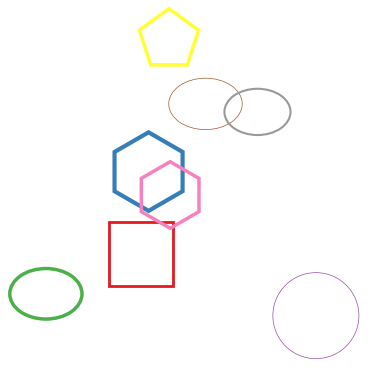[{"shape": "square", "thickness": 2, "radius": 0.41, "center": [0.367, 0.341]}, {"shape": "hexagon", "thickness": 3, "radius": 0.51, "center": [0.386, 0.554]}, {"shape": "oval", "thickness": 2.5, "radius": 0.47, "center": [0.119, 0.237]}, {"shape": "circle", "thickness": 0.5, "radius": 0.56, "center": [0.82, 0.18]}, {"shape": "pentagon", "thickness": 2.5, "radius": 0.4, "center": [0.439, 0.897]}, {"shape": "oval", "thickness": 0.5, "radius": 0.48, "center": [0.534, 0.73]}, {"shape": "hexagon", "thickness": 2.5, "radius": 0.43, "center": [0.442, 0.493]}, {"shape": "oval", "thickness": 1.5, "radius": 0.43, "center": [0.669, 0.709]}]